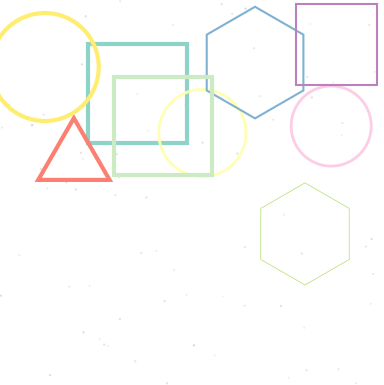[{"shape": "square", "thickness": 3, "radius": 0.64, "center": [0.358, 0.758]}, {"shape": "circle", "thickness": 2, "radius": 0.57, "center": [0.526, 0.654]}, {"shape": "triangle", "thickness": 3, "radius": 0.53, "center": [0.192, 0.586]}, {"shape": "hexagon", "thickness": 1.5, "radius": 0.72, "center": [0.662, 0.837]}, {"shape": "hexagon", "thickness": 0.5, "radius": 0.66, "center": [0.792, 0.392]}, {"shape": "circle", "thickness": 2, "radius": 0.52, "center": [0.86, 0.673]}, {"shape": "square", "thickness": 1.5, "radius": 0.52, "center": [0.875, 0.884]}, {"shape": "square", "thickness": 3, "radius": 0.64, "center": [0.424, 0.673]}, {"shape": "circle", "thickness": 3, "radius": 0.7, "center": [0.116, 0.826]}]